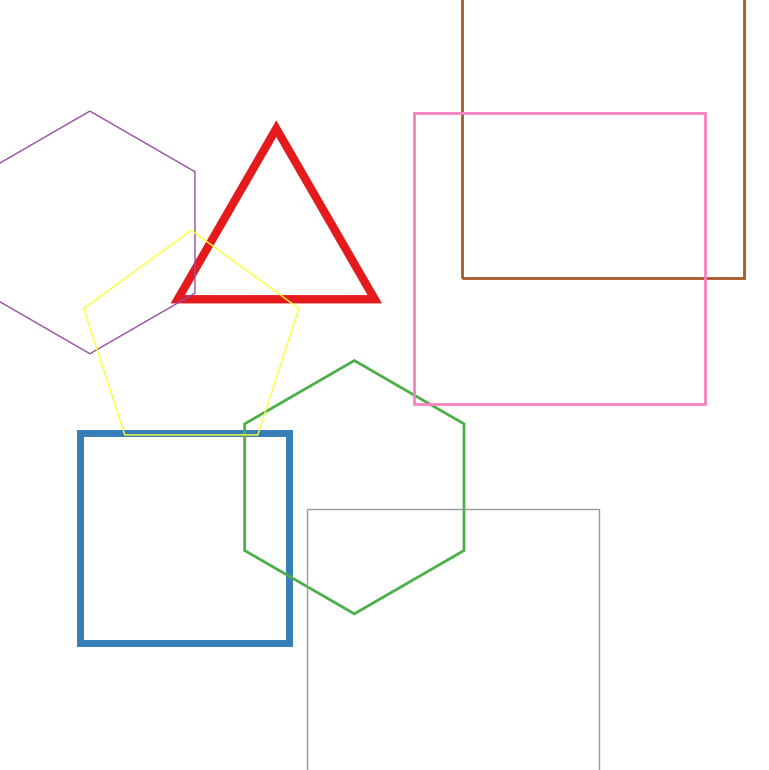[{"shape": "triangle", "thickness": 3, "radius": 0.74, "center": [0.359, 0.685]}, {"shape": "square", "thickness": 2.5, "radius": 0.68, "center": [0.24, 0.301]}, {"shape": "hexagon", "thickness": 1, "radius": 0.82, "center": [0.46, 0.367]}, {"shape": "hexagon", "thickness": 0.5, "radius": 0.79, "center": [0.117, 0.698]}, {"shape": "pentagon", "thickness": 0.5, "radius": 0.73, "center": [0.248, 0.554]}, {"shape": "square", "thickness": 1, "radius": 0.92, "center": [0.783, 0.822]}, {"shape": "square", "thickness": 1, "radius": 0.94, "center": [0.726, 0.664]}, {"shape": "square", "thickness": 0.5, "radius": 0.95, "center": [0.589, 0.15]}]